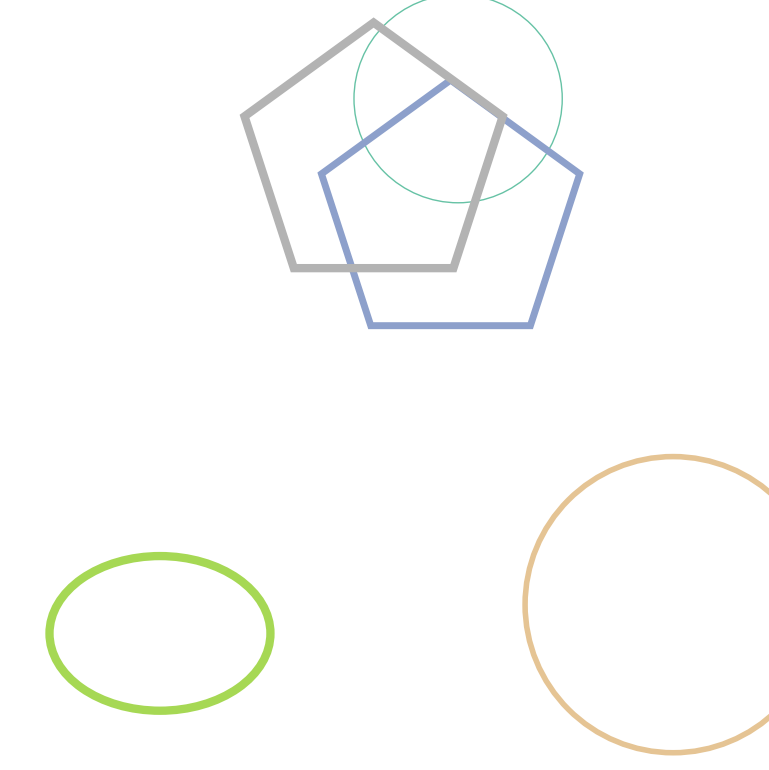[{"shape": "circle", "thickness": 0.5, "radius": 0.68, "center": [0.595, 0.872]}, {"shape": "pentagon", "thickness": 2.5, "radius": 0.88, "center": [0.585, 0.72]}, {"shape": "oval", "thickness": 3, "radius": 0.72, "center": [0.208, 0.177]}, {"shape": "circle", "thickness": 2, "radius": 0.96, "center": [0.874, 0.215]}, {"shape": "pentagon", "thickness": 3, "radius": 0.88, "center": [0.485, 0.794]}]